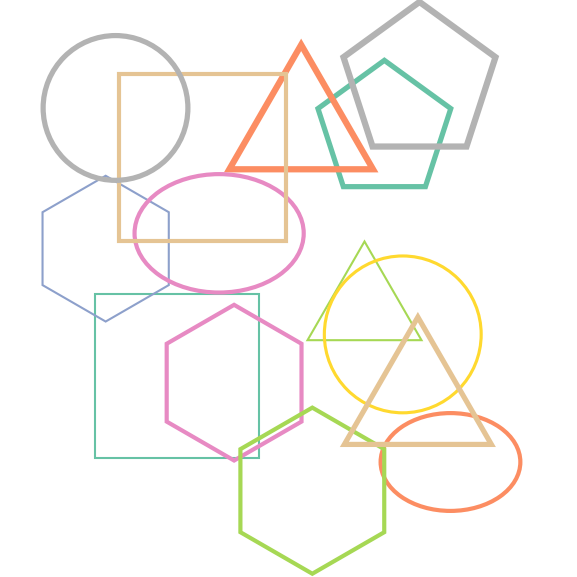[{"shape": "square", "thickness": 1, "radius": 0.71, "center": [0.307, 0.348]}, {"shape": "pentagon", "thickness": 2.5, "radius": 0.6, "center": [0.666, 0.774]}, {"shape": "triangle", "thickness": 3, "radius": 0.72, "center": [0.522, 0.778]}, {"shape": "oval", "thickness": 2, "radius": 0.6, "center": [0.78, 0.199]}, {"shape": "hexagon", "thickness": 1, "radius": 0.63, "center": [0.183, 0.569]}, {"shape": "hexagon", "thickness": 2, "radius": 0.67, "center": [0.405, 0.336]}, {"shape": "oval", "thickness": 2, "radius": 0.73, "center": [0.379, 0.595]}, {"shape": "hexagon", "thickness": 2, "radius": 0.72, "center": [0.541, 0.149]}, {"shape": "triangle", "thickness": 1, "radius": 0.57, "center": [0.631, 0.467]}, {"shape": "circle", "thickness": 1.5, "radius": 0.68, "center": [0.697, 0.42]}, {"shape": "square", "thickness": 2, "radius": 0.72, "center": [0.351, 0.726]}, {"shape": "triangle", "thickness": 2.5, "radius": 0.73, "center": [0.724, 0.303]}, {"shape": "circle", "thickness": 2.5, "radius": 0.63, "center": [0.2, 0.812]}, {"shape": "pentagon", "thickness": 3, "radius": 0.69, "center": [0.726, 0.857]}]